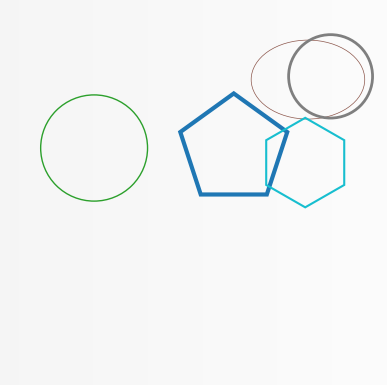[{"shape": "pentagon", "thickness": 3, "radius": 0.73, "center": [0.603, 0.612]}, {"shape": "circle", "thickness": 1, "radius": 0.69, "center": [0.243, 0.616]}, {"shape": "oval", "thickness": 0.5, "radius": 0.73, "center": [0.795, 0.793]}, {"shape": "circle", "thickness": 2, "radius": 0.54, "center": [0.853, 0.802]}, {"shape": "hexagon", "thickness": 1.5, "radius": 0.58, "center": [0.788, 0.578]}]